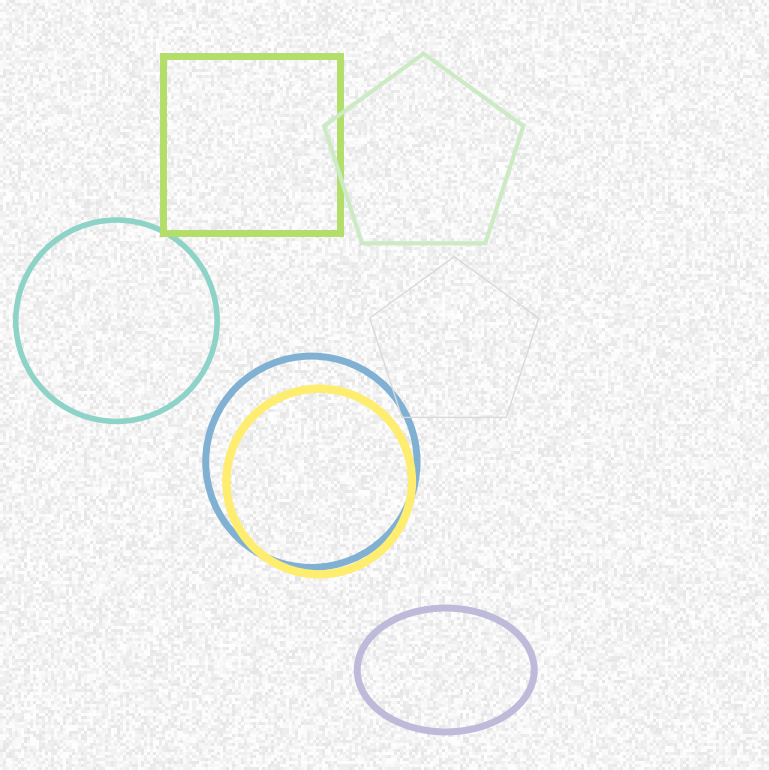[{"shape": "circle", "thickness": 2, "radius": 0.65, "center": [0.151, 0.583]}, {"shape": "oval", "thickness": 2.5, "radius": 0.57, "center": [0.579, 0.13]}, {"shape": "circle", "thickness": 2.5, "radius": 0.69, "center": [0.404, 0.4]}, {"shape": "square", "thickness": 2.5, "radius": 0.57, "center": [0.327, 0.813]}, {"shape": "pentagon", "thickness": 0.5, "radius": 0.58, "center": [0.59, 0.551]}, {"shape": "pentagon", "thickness": 1.5, "radius": 0.68, "center": [0.55, 0.794]}, {"shape": "circle", "thickness": 3, "radius": 0.6, "center": [0.414, 0.375]}]